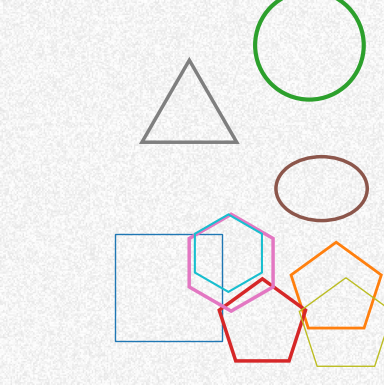[{"shape": "square", "thickness": 1, "radius": 0.69, "center": [0.437, 0.252]}, {"shape": "pentagon", "thickness": 2, "radius": 0.62, "center": [0.873, 0.248]}, {"shape": "circle", "thickness": 3, "radius": 0.71, "center": [0.804, 0.882]}, {"shape": "pentagon", "thickness": 2.5, "radius": 0.59, "center": [0.682, 0.158]}, {"shape": "oval", "thickness": 2.5, "radius": 0.59, "center": [0.835, 0.51]}, {"shape": "hexagon", "thickness": 2.5, "radius": 0.63, "center": [0.6, 0.318]}, {"shape": "triangle", "thickness": 2.5, "radius": 0.71, "center": [0.492, 0.702]}, {"shape": "pentagon", "thickness": 1, "radius": 0.64, "center": [0.898, 0.151]}, {"shape": "hexagon", "thickness": 1.5, "radius": 0.5, "center": [0.593, 0.342]}]